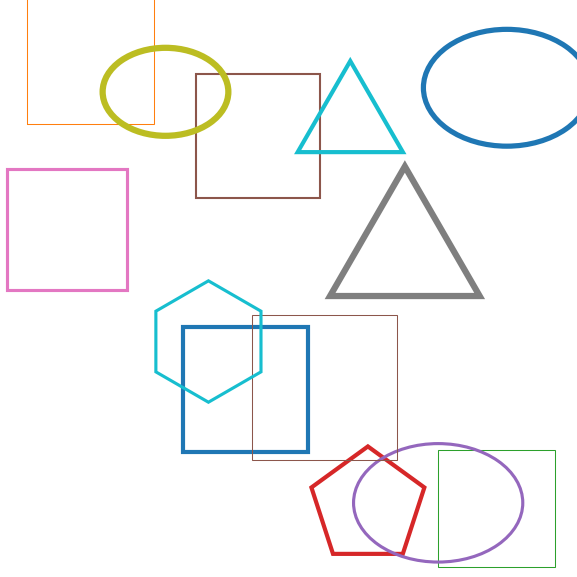[{"shape": "square", "thickness": 2, "radius": 0.54, "center": [0.425, 0.325]}, {"shape": "oval", "thickness": 2.5, "radius": 0.72, "center": [0.878, 0.847]}, {"shape": "square", "thickness": 0.5, "radius": 0.55, "center": [0.157, 0.895]}, {"shape": "square", "thickness": 0.5, "radius": 0.51, "center": [0.86, 0.118]}, {"shape": "pentagon", "thickness": 2, "radius": 0.51, "center": [0.637, 0.123]}, {"shape": "oval", "thickness": 1.5, "radius": 0.73, "center": [0.759, 0.128]}, {"shape": "square", "thickness": 1, "radius": 0.53, "center": [0.447, 0.764]}, {"shape": "square", "thickness": 0.5, "radius": 0.63, "center": [0.561, 0.328]}, {"shape": "square", "thickness": 1.5, "radius": 0.52, "center": [0.116, 0.602]}, {"shape": "triangle", "thickness": 3, "radius": 0.75, "center": [0.701, 0.561]}, {"shape": "oval", "thickness": 3, "radius": 0.54, "center": [0.287, 0.84]}, {"shape": "hexagon", "thickness": 1.5, "radius": 0.53, "center": [0.361, 0.408]}, {"shape": "triangle", "thickness": 2, "radius": 0.53, "center": [0.607, 0.788]}]